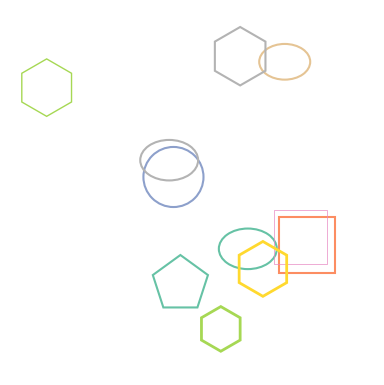[{"shape": "pentagon", "thickness": 1.5, "radius": 0.38, "center": [0.469, 0.262]}, {"shape": "oval", "thickness": 1.5, "radius": 0.38, "center": [0.644, 0.354]}, {"shape": "square", "thickness": 1.5, "radius": 0.36, "center": [0.797, 0.363]}, {"shape": "circle", "thickness": 1.5, "radius": 0.39, "center": [0.451, 0.54]}, {"shape": "square", "thickness": 0.5, "radius": 0.35, "center": [0.781, 0.385]}, {"shape": "hexagon", "thickness": 2, "radius": 0.29, "center": [0.574, 0.146]}, {"shape": "hexagon", "thickness": 1, "radius": 0.37, "center": [0.121, 0.772]}, {"shape": "hexagon", "thickness": 2, "radius": 0.36, "center": [0.683, 0.302]}, {"shape": "oval", "thickness": 1.5, "radius": 0.33, "center": [0.74, 0.84]}, {"shape": "oval", "thickness": 1.5, "radius": 0.38, "center": [0.439, 0.584]}, {"shape": "hexagon", "thickness": 1.5, "radius": 0.38, "center": [0.624, 0.854]}]